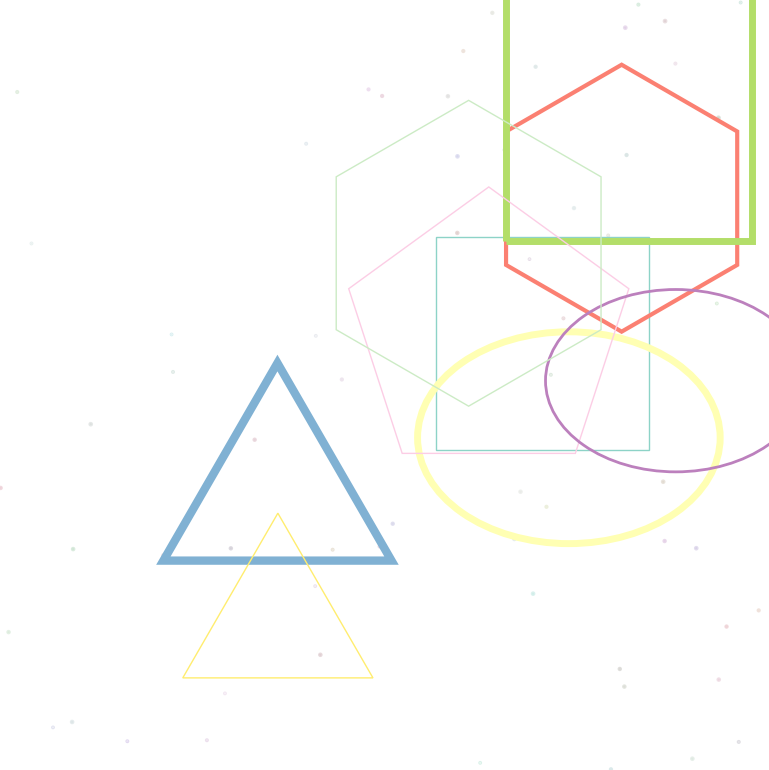[{"shape": "square", "thickness": 0.5, "radius": 0.69, "center": [0.705, 0.554]}, {"shape": "oval", "thickness": 2.5, "radius": 0.98, "center": [0.739, 0.432]}, {"shape": "hexagon", "thickness": 1.5, "radius": 0.87, "center": [0.807, 0.743]}, {"shape": "triangle", "thickness": 3, "radius": 0.86, "center": [0.36, 0.357]}, {"shape": "square", "thickness": 2.5, "radius": 0.8, "center": [0.817, 0.847]}, {"shape": "pentagon", "thickness": 0.5, "radius": 0.96, "center": [0.635, 0.566]}, {"shape": "oval", "thickness": 1, "radius": 0.85, "center": [0.878, 0.506]}, {"shape": "hexagon", "thickness": 0.5, "radius": 0.99, "center": [0.609, 0.671]}, {"shape": "triangle", "thickness": 0.5, "radius": 0.71, "center": [0.361, 0.191]}]